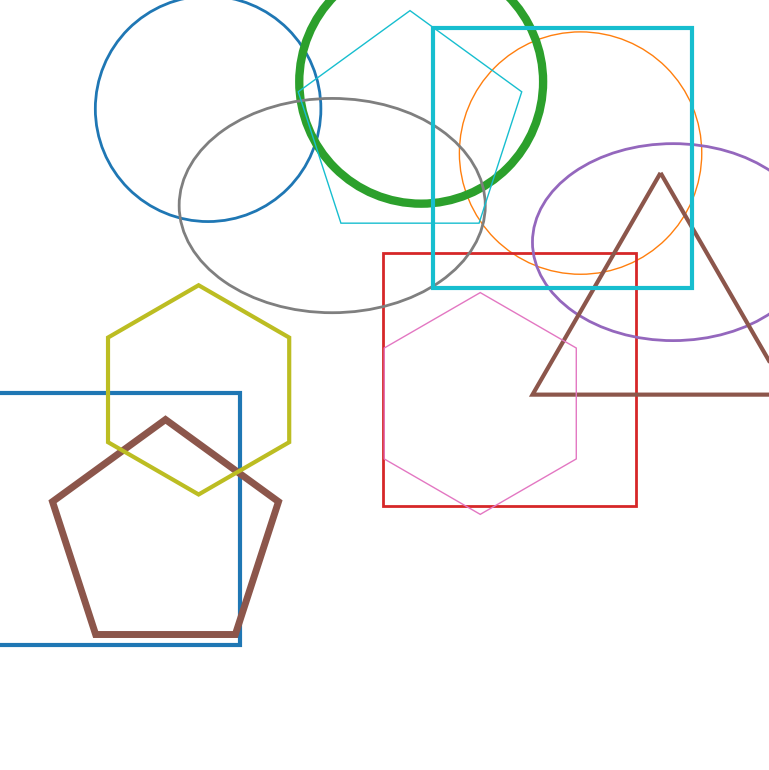[{"shape": "circle", "thickness": 1, "radius": 0.73, "center": [0.27, 0.859]}, {"shape": "square", "thickness": 1.5, "radius": 0.82, "center": [0.148, 0.326]}, {"shape": "circle", "thickness": 0.5, "radius": 0.79, "center": [0.754, 0.801]}, {"shape": "circle", "thickness": 3, "radius": 0.79, "center": [0.547, 0.894]}, {"shape": "square", "thickness": 1, "radius": 0.82, "center": [0.661, 0.507]}, {"shape": "oval", "thickness": 1, "radius": 0.91, "center": [0.874, 0.686]}, {"shape": "triangle", "thickness": 1.5, "radius": 0.96, "center": [0.858, 0.583]}, {"shape": "pentagon", "thickness": 2.5, "radius": 0.77, "center": [0.215, 0.301]}, {"shape": "hexagon", "thickness": 0.5, "radius": 0.72, "center": [0.624, 0.476]}, {"shape": "oval", "thickness": 1, "radius": 0.99, "center": [0.431, 0.733]}, {"shape": "hexagon", "thickness": 1.5, "radius": 0.68, "center": [0.258, 0.494]}, {"shape": "pentagon", "thickness": 0.5, "radius": 0.76, "center": [0.532, 0.834]}, {"shape": "square", "thickness": 1.5, "radius": 0.84, "center": [0.73, 0.795]}]